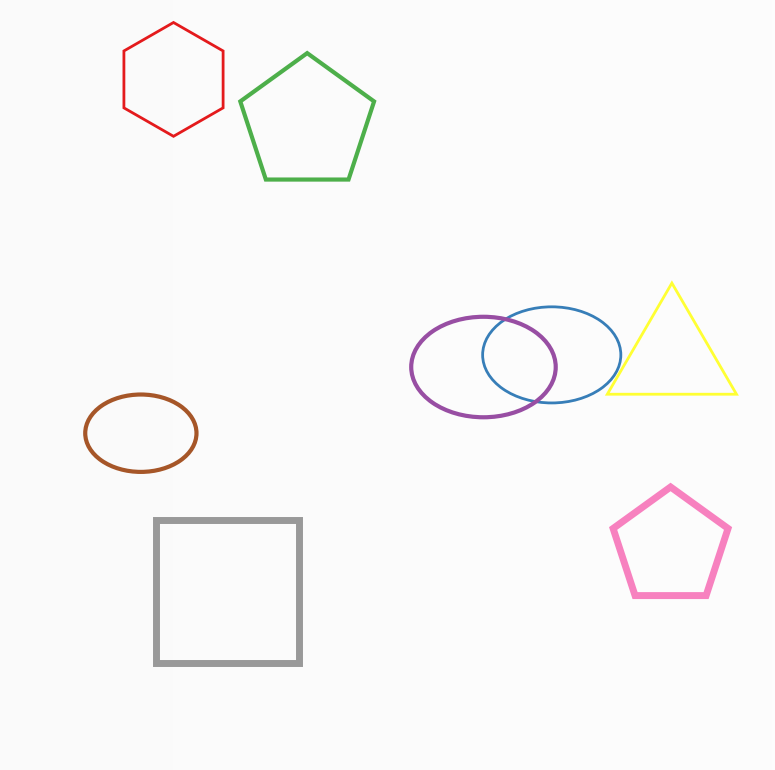[{"shape": "hexagon", "thickness": 1, "radius": 0.37, "center": [0.224, 0.897]}, {"shape": "oval", "thickness": 1, "radius": 0.45, "center": [0.712, 0.539]}, {"shape": "pentagon", "thickness": 1.5, "radius": 0.45, "center": [0.396, 0.84]}, {"shape": "oval", "thickness": 1.5, "radius": 0.47, "center": [0.624, 0.523]}, {"shape": "triangle", "thickness": 1, "radius": 0.48, "center": [0.867, 0.536]}, {"shape": "oval", "thickness": 1.5, "radius": 0.36, "center": [0.182, 0.437]}, {"shape": "pentagon", "thickness": 2.5, "radius": 0.39, "center": [0.865, 0.29]}, {"shape": "square", "thickness": 2.5, "radius": 0.46, "center": [0.294, 0.231]}]